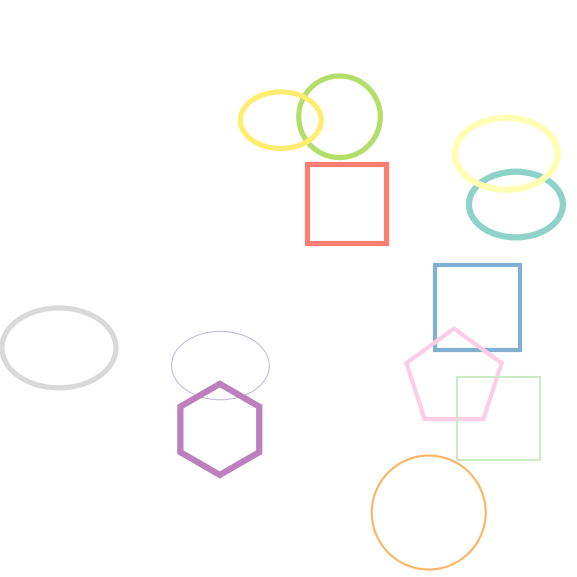[{"shape": "oval", "thickness": 3, "radius": 0.41, "center": [0.893, 0.645]}, {"shape": "oval", "thickness": 3, "radius": 0.44, "center": [0.877, 0.733]}, {"shape": "oval", "thickness": 0.5, "radius": 0.42, "center": [0.382, 0.366]}, {"shape": "square", "thickness": 2.5, "radius": 0.34, "center": [0.599, 0.647]}, {"shape": "square", "thickness": 2, "radius": 0.37, "center": [0.827, 0.467]}, {"shape": "circle", "thickness": 1, "radius": 0.49, "center": [0.742, 0.112]}, {"shape": "circle", "thickness": 2.5, "radius": 0.35, "center": [0.588, 0.797]}, {"shape": "pentagon", "thickness": 2, "radius": 0.43, "center": [0.786, 0.344]}, {"shape": "oval", "thickness": 2.5, "radius": 0.49, "center": [0.102, 0.397]}, {"shape": "hexagon", "thickness": 3, "radius": 0.39, "center": [0.381, 0.256]}, {"shape": "square", "thickness": 1, "radius": 0.36, "center": [0.863, 0.274]}, {"shape": "oval", "thickness": 2.5, "radius": 0.35, "center": [0.486, 0.791]}]